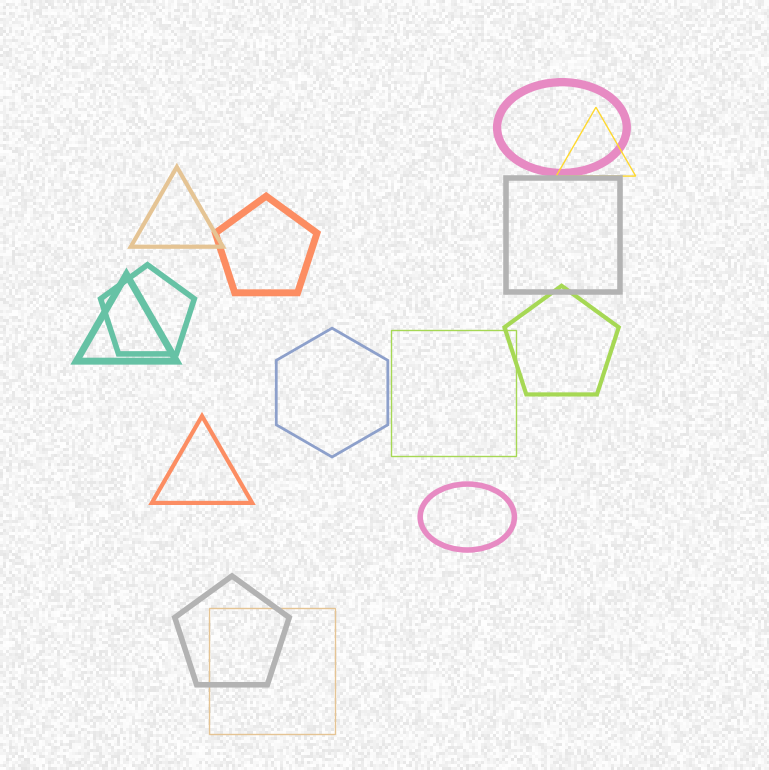[{"shape": "triangle", "thickness": 2.5, "radius": 0.38, "center": [0.164, 0.569]}, {"shape": "pentagon", "thickness": 2, "radius": 0.32, "center": [0.192, 0.592]}, {"shape": "triangle", "thickness": 1.5, "radius": 0.38, "center": [0.262, 0.384]}, {"shape": "pentagon", "thickness": 2.5, "radius": 0.35, "center": [0.346, 0.676]}, {"shape": "hexagon", "thickness": 1, "radius": 0.42, "center": [0.431, 0.49]}, {"shape": "oval", "thickness": 3, "radius": 0.42, "center": [0.73, 0.834]}, {"shape": "oval", "thickness": 2, "radius": 0.31, "center": [0.607, 0.329]}, {"shape": "square", "thickness": 0.5, "radius": 0.41, "center": [0.589, 0.49]}, {"shape": "pentagon", "thickness": 1.5, "radius": 0.39, "center": [0.729, 0.551]}, {"shape": "triangle", "thickness": 0.5, "radius": 0.3, "center": [0.774, 0.801]}, {"shape": "square", "thickness": 0.5, "radius": 0.41, "center": [0.353, 0.129]}, {"shape": "triangle", "thickness": 1.5, "radius": 0.35, "center": [0.23, 0.714]}, {"shape": "pentagon", "thickness": 2, "radius": 0.39, "center": [0.301, 0.174]}, {"shape": "square", "thickness": 2, "radius": 0.37, "center": [0.731, 0.695]}]